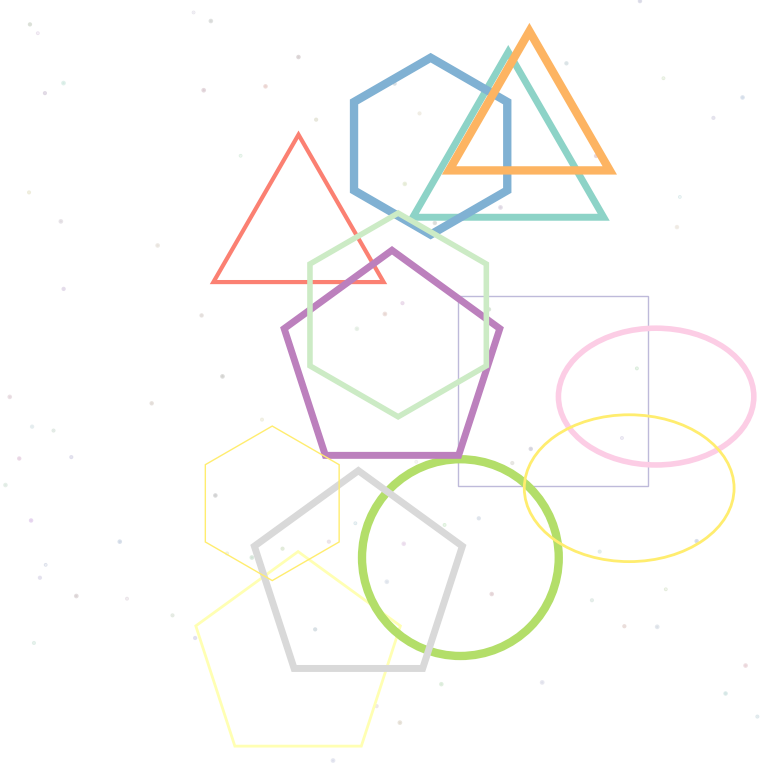[{"shape": "triangle", "thickness": 2.5, "radius": 0.72, "center": [0.66, 0.789]}, {"shape": "pentagon", "thickness": 1, "radius": 0.7, "center": [0.387, 0.144]}, {"shape": "square", "thickness": 0.5, "radius": 0.62, "center": [0.718, 0.492]}, {"shape": "triangle", "thickness": 1.5, "radius": 0.64, "center": [0.388, 0.697]}, {"shape": "hexagon", "thickness": 3, "radius": 0.57, "center": [0.559, 0.81]}, {"shape": "triangle", "thickness": 3, "radius": 0.6, "center": [0.688, 0.839]}, {"shape": "circle", "thickness": 3, "radius": 0.64, "center": [0.598, 0.276]}, {"shape": "oval", "thickness": 2, "radius": 0.63, "center": [0.852, 0.485]}, {"shape": "pentagon", "thickness": 2.5, "radius": 0.71, "center": [0.465, 0.247]}, {"shape": "pentagon", "thickness": 2.5, "radius": 0.74, "center": [0.509, 0.528]}, {"shape": "hexagon", "thickness": 2, "radius": 0.66, "center": [0.517, 0.591]}, {"shape": "hexagon", "thickness": 0.5, "radius": 0.5, "center": [0.354, 0.346]}, {"shape": "oval", "thickness": 1, "radius": 0.68, "center": [0.817, 0.366]}]